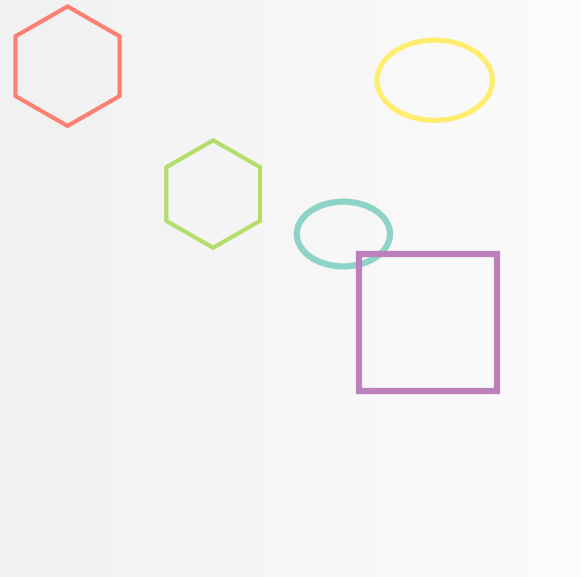[{"shape": "oval", "thickness": 3, "radius": 0.4, "center": [0.591, 0.594]}, {"shape": "hexagon", "thickness": 2, "radius": 0.52, "center": [0.116, 0.885]}, {"shape": "hexagon", "thickness": 2, "radius": 0.47, "center": [0.367, 0.663]}, {"shape": "square", "thickness": 3, "radius": 0.6, "center": [0.736, 0.441]}, {"shape": "oval", "thickness": 2.5, "radius": 0.5, "center": [0.748, 0.86]}]